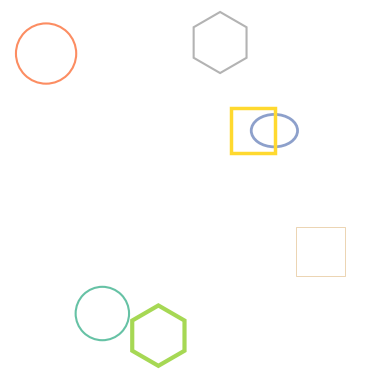[{"shape": "circle", "thickness": 1.5, "radius": 0.35, "center": [0.266, 0.186]}, {"shape": "circle", "thickness": 1.5, "radius": 0.39, "center": [0.12, 0.861]}, {"shape": "oval", "thickness": 2, "radius": 0.3, "center": [0.713, 0.661]}, {"shape": "hexagon", "thickness": 3, "radius": 0.39, "center": [0.411, 0.128]}, {"shape": "square", "thickness": 2.5, "radius": 0.29, "center": [0.658, 0.66]}, {"shape": "square", "thickness": 0.5, "radius": 0.32, "center": [0.832, 0.347]}, {"shape": "hexagon", "thickness": 1.5, "radius": 0.4, "center": [0.572, 0.89]}]